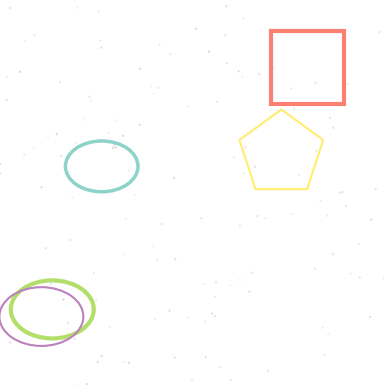[{"shape": "oval", "thickness": 2.5, "radius": 0.47, "center": [0.264, 0.568]}, {"shape": "square", "thickness": 3, "radius": 0.47, "center": [0.799, 0.824]}, {"shape": "oval", "thickness": 3, "radius": 0.54, "center": [0.136, 0.196]}, {"shape": "oval", "thickness": 1.5, "radius": 0.54, "center": [0.107, 0.178]}, {"shape": "pentagon", "thickness": 1.5, "radius": 0.57, "center": [0.731, 0.601]}]